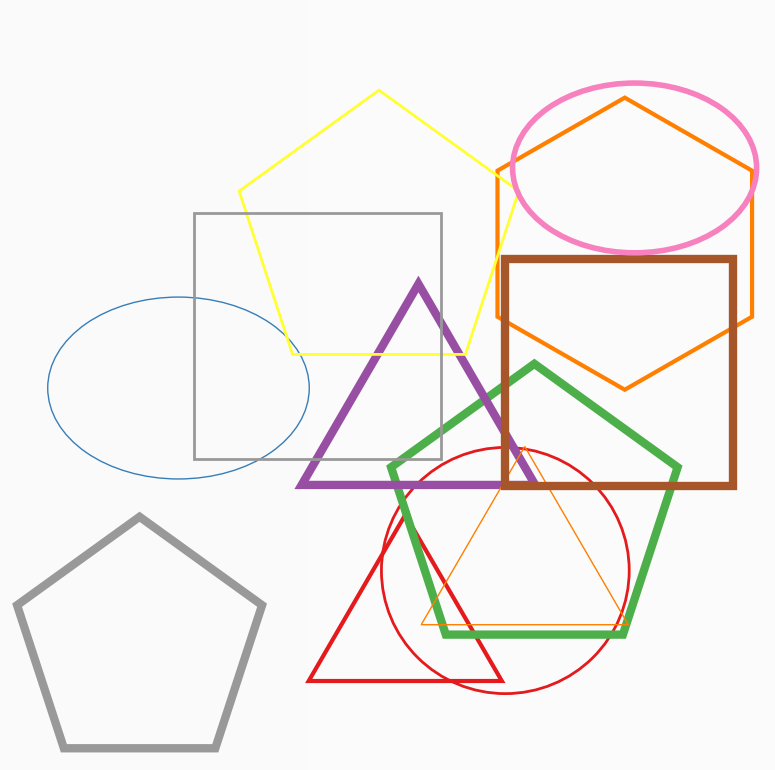[{"shape": "circle", "thickness": 1, "radius": 0.8, "center": [0.652, 0.259]}, {"shape": "triangle", "thickness": 1.5, "radius": 0.72, "center": [0.523, 0.188]}, {"shape": "oval", "thickness": 0.5, "radius": 0.84, "center": [0.23, 0.496]}, {"shape": "pentagon", "thickness": 3, "radius": 0.97, "center": [0.689, 0.333]}, {"shape": "triangle", "thickness": 3, "radius": 0.87, "center": [0.54, 0.457]}, {"shape": "triangle", "thickness": 0.5, "radius": 0.77, "center": [0.677, 0.266]}, {"shape": "hexagon", "thickness": 1.5, "radius": 0.95, "center": [0.806, 0.684]}, {"shape": "pentagon", "thickness": 1, "radius": 0.95, "center": [0.489, 0.693]}, {"shape": "square", "thickness": 3, "radius": 0.74, "center": [0.798, 0.516]}, {"shape": "oval", "thickness": 2, "radius": 0.79, "center": [0.819, 0.782]}, {"shape": "square", "thickness": 1, "radius": 0.8, "center": [0.409, 0.564]}, {"shape": "pentagon", "thickness": 3, "radius": 0.83, "center": [0.18, 0.163]}]